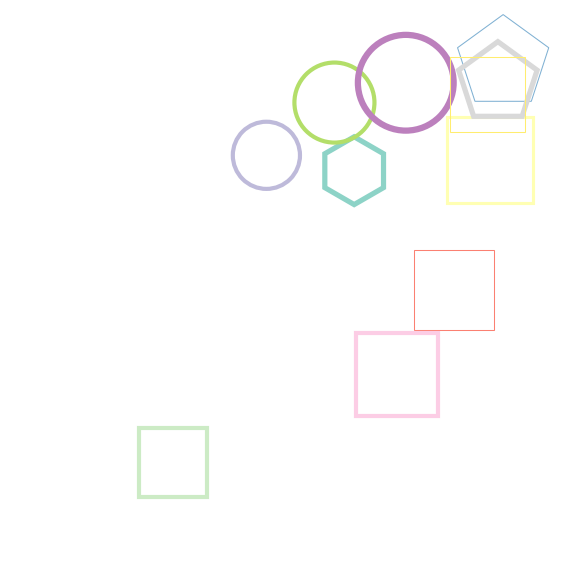[{"shape": "hexagon", "thickness": 2.5, "radius": 0.29, "center": [0.613, 0.704]}, {"shape": "square", "thickness": 1.5, "radius": 0.37, "center": [0.848, 0.723]}, {"shape": "circle", "thickness": 2, "radius": 0.29, "center": [0.461, 0.73]}, {"shape": "square", "thickness": 0.5, "radius": 0.35, "center": [0.786, 0.497]}, {"shape": "pentagon", "thickness": 0.5, "radius": 0.41, "center": [0.871, 0.891]}, {"shape": "circle", "thickness": 2, "radius": 0.35, "center": [0.579, 0.822]}, {"shape": "square", "thickness": 2, "radius": 0.36, "center": [0.687, 0.35]}, {"shape": "pentagon", "thickness": 2.5, "radius": 0.36, "center": [0.862, 0.856]}, {"shape": "circle", "thickness": 3, "radius": 0.41, "center": [0.703, 0.856]}, {"shape": "square", "thickness": 2, "radius": 0.3, "center": [0.3, 0.198]}, {"shape": "square", "thickness": 0.5, "radius": 0.33, "center": [0.844, 0.836]}]